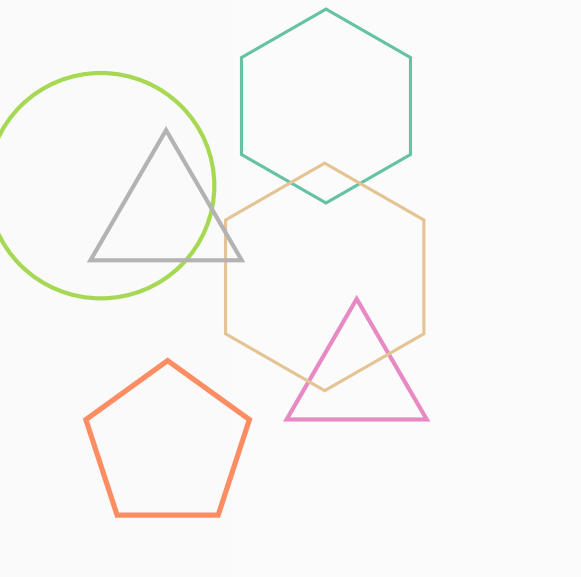[{"shape": "hexagon", "thickness": 1.5, "radius": 0.84, "center": [0.561, 0.816]}, {"shape": "pentagon", "thickness": 2.5, "radius": 0.74, "center": [0.288, 0.227]}, {"shape": "triangle", "thickness": 2, "radius": 0.7, "center": [0.614, 0.342]}, {"shape": "circle", "thickness": 2, "radius": 0.98, "center": [0.174, 0.678]}, {"shape": "hexagon", "thickness": 1.5, "radius": 0.99, "center": [0.559, 0.52]}, {"shape": "triangle", "thickness": 2, "radius": 0.75, "center": [0.286, 0.624]}]